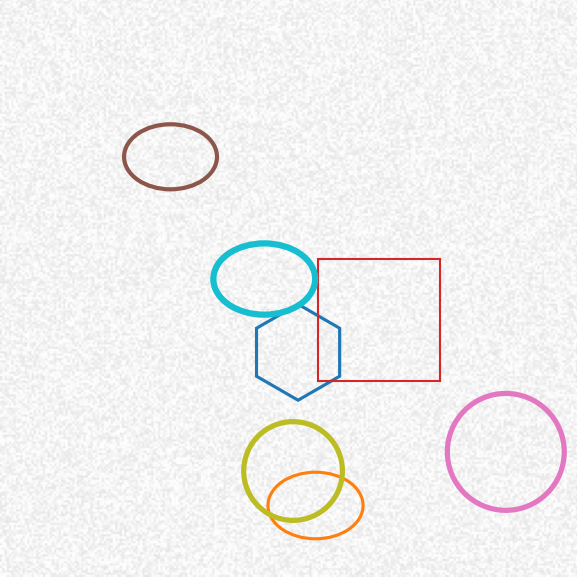[{"shape": "hexagon", "thickness": 1.5, "radius": 0.42, "center": [0.516, 0.389]}, {"shape": "oval", "thickness": 1.5, "radius": 0.41, "center": [0.546, 0.124]}, {"shape": "square", "thickness": 1, "radius": 0.53, "center": [0.657, 0.445]}, {"shape": "oval", "thickness": 2, "radius": 0.4, "center": [0.295, 0.728]}, {"shape": "circle", "thickness": 2.5, "radius": 0.51, "center": [0.876, 0.217]}, {"shape": "circle", "thickness": 2.5, "radius": 0.43, "center": [0.507, 0.184]}, {"shape": "oval", "thickness": 3, "radius": 0.44, "center": [0.458, 0.516]}]